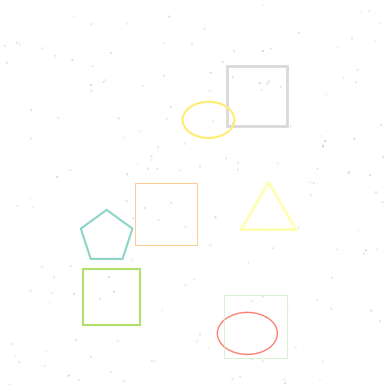[{"shape": "pentagon", "thickness": 1.5, "radius": 0.35, "center": [0.277, 0.384]}, {"shape": "triangle", "thickness": 2, "radius": 0.41, "center": [0.697, 0.445]}, {"shape": "oval", "thickness": 1, "radius": 0.39, "center": [0.643, 0.134]}, {"shape": "square", "thickness": 0.5, "radius": 0.4, "center": [0.431, 0.445]}, {"shape": "square", "thickness": 1.5, "radius": 0.37, "center": [0.29, 0.228]}, {"shape": "square", "thickness": 2, "radius": 0.39, "center": [0.667, 0.751]}, {"shape": "square", "thickness": 0.5, "radius": 0.41, "center": [0.663, 0.151]}, {"shape": "oval", "thickness": 1.5, "radius": 0.34, "center": [0.542, 0.689]}]